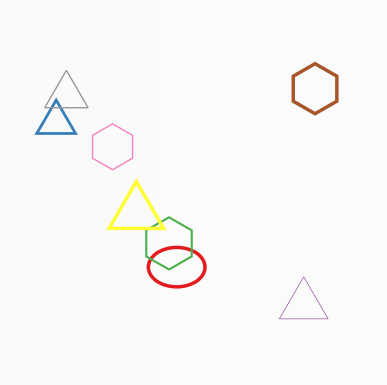[{"shape": "oval", "thickness": 2.5, "radius": 0.37, "center": [0.456, 0.306]}, {"shape": "triangle", "thickness": 2, "radius": 0.29, "center": [0.145, 0.682]}, {"shape": "hexagon", "thickness": 1.5, "radius": 0.34, "center": [0.436, 0.368]}, {"shape": "triangle", "thickness": 0.5, "radius": 0.36, "center": [0.784, 0.208]}, {"shape": "triangle", "thickness": 2.5, "radius": 0.41, "center": [0.352, 0.447]}, {"shape": "hexagon", "thickness": 2.5, "radius": 0.32, "center": [0.813, 0.77]}, {"shape": "hexagon", "thickness": 1, "radius": 0.3, "center": [0.29, 0.619]}, {"shape": "triangle", "thickness": 1, "radius": 0.32, "center": [0.171, 0.753]}]